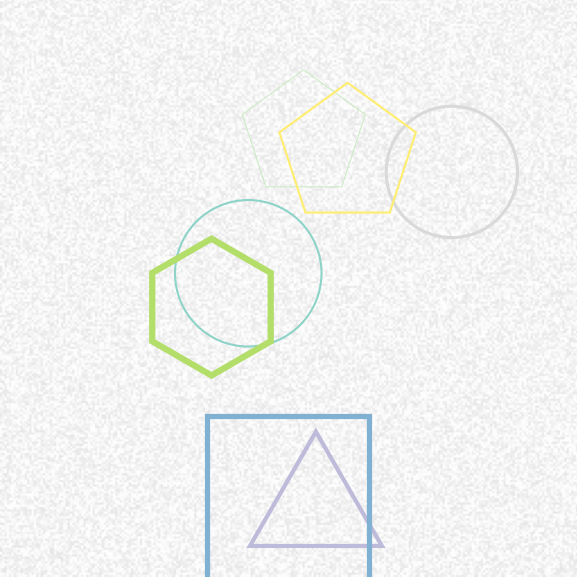[{"shape": "circle", "thickness": 1, "radius": 0.63, "center": [0.43, 0.526]}, {"shape": "triangle", "thickness": 2, "radius": 0.66, "center": [0.547, 0.12]}, {"shape": "square", "thickness": 2.5, "radius": 0.7, "center": [0.498, 0.138]}, {"shape": "hexagon", "thickness": 3, "radius": 0.59, "center": [0.366, 0.467]}, {"shape": "circle", "thickness": 1.5, "radius": 0.57, "center": [0.782, 0.701]}, {"shape": "pentagon", "thickness": 0.5, "radius": 0.56, "center": [0.526, 0.766]}, {"shape": "pentagon", "thickness": 1, "radius": 0.62, "center": [0.602, 0.732]}]